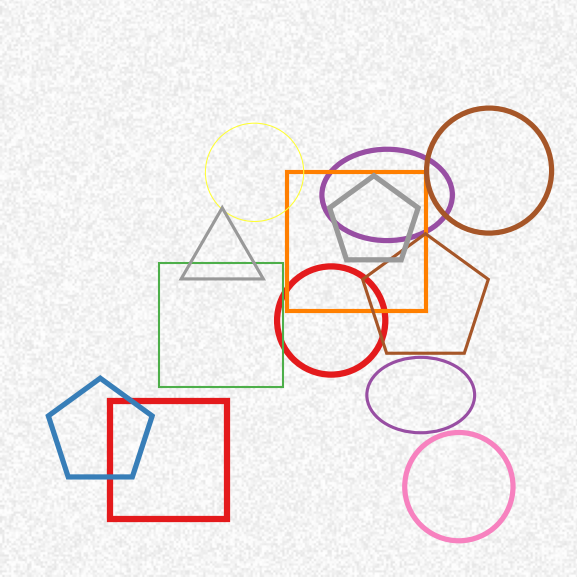[{"shape": "circle", "thickness": 3, "radius": 0.47, "center": [0.573, 0.444]}, {"shape": "square", "thickness": 3, "radius": 0.51, "center": [0.292, 0.203]}, {"shape": "pentagon", "thickness": 2.5, "radius": 0.47, "center": [0.174, 0.25]}, {"shape": "square", "thickness": 1, "radius": 0.54, "center": [0.383, 0.436]}, {"shape": "oval", "thickness": 2.5, "radius": 0.56, "center": [0.67, 0.662]}, {"shape": "oval", "thickness": 1.5, "radius": 0.47, "center": [0.729, 0.315]}, {"shape": "square", "thickness": 2, "radius": 0.6, "center": [0.617, 0.581]}, {"shape": "circle", "thickness": 0.5, "radius": 0.43, "center": [0.441, 0.701]}, {"shape": "pentagon", "thickness": 1.5, "radius": 0.57, "center": [0.737, 0.48]}, {"shape": "circle", "thickness": 2.5, "radius": 0.54, "center": [0.847, 0.704]}, {"shape": "circle", "thickness": 2.5, "radius": 0.47, "center": [0.795, 0.156]}, {"shape": "triangle", "thickness": 1.5, "radius": 0.41, "center": [0.385, 0.557]}, {"shape": "pentagon", "thickness": 2.5, "radius": 0.4, "center": [0.647, 0.614]}]